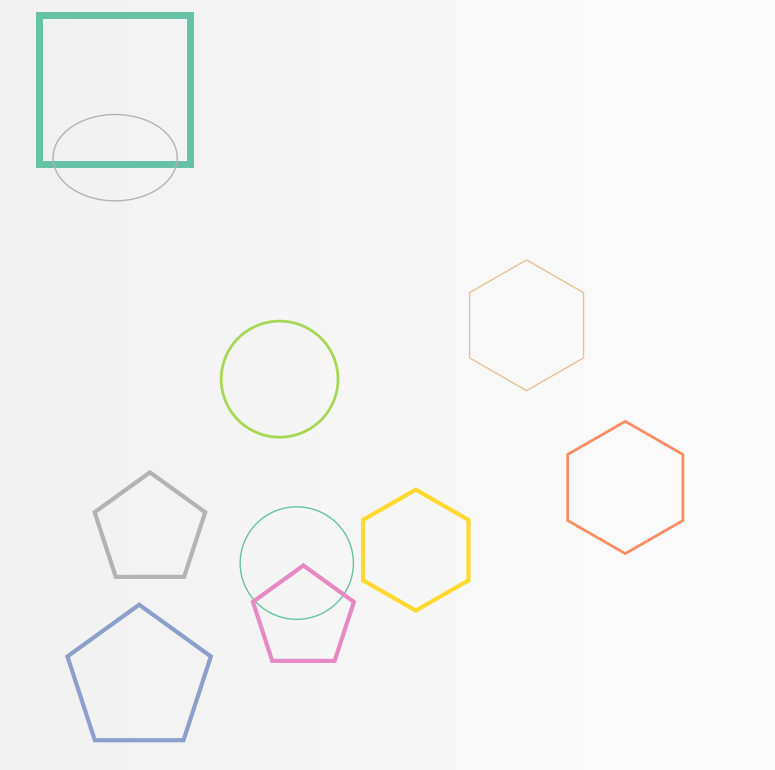[{"shape": "square", "thickness": 2.5, "radius": 0.49, "center": [0.148, 0.884]}, {"shape": "circle", "thickness": 0.5, "radius": 0.37, "center": [0.383, 0.269]}, {"shape": "hexagon", "thickness": 1, "radius": 0.43, "center": [0.807, 0.367]}, {"shape": "pentagon", "thickness": 1.5, "radius": 0.49, "center": [0.18, 0.117]}, {"shape": "pentagon", "thickness": 1.5, "radius": 0.34, "center": [0.392, 0.197]}, {"shape": "circle", "thickness": 1, "radius": 0.38, "center": [0.361, 0.508]}, {"shape": "hexagon", "thickness": 1.5, "radius": 0.39, "center": [0.537, 0.286]}, {"shape": "hexagon", "thickness": 0.5, "radius": 0.42, "center": [0.679, 0.578]}, {"shape": "oval", "thickness": 0.5, "radius": 0.4, "center": [0.149, 0.795]}, {"shape": "pentagon", "thickness": 1.5, "radius": 0.38, "center": [0.193, 0.312]}]